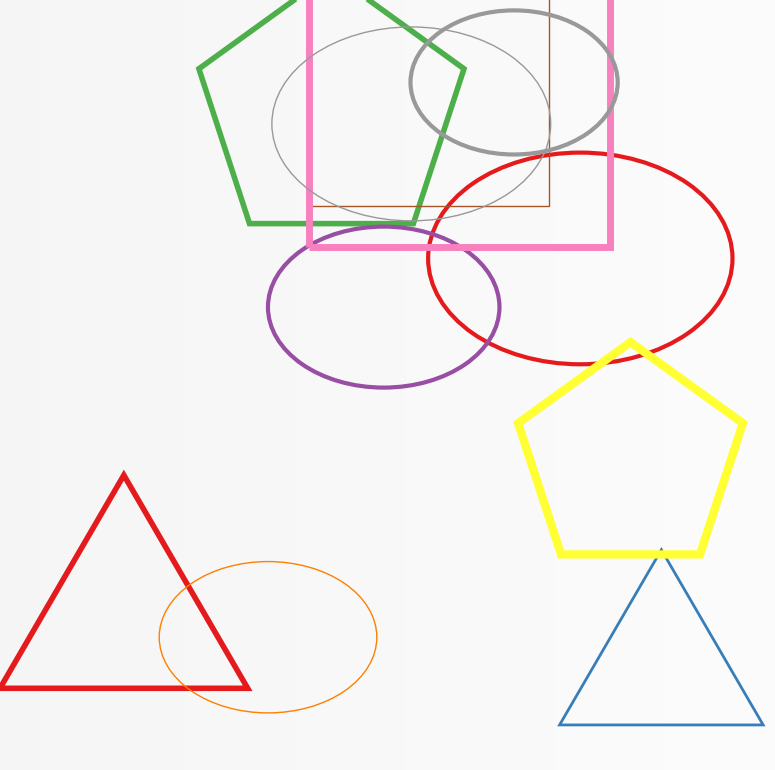[{"shape": "oval", "thickness": 1.5, "radius": 0.98, "center": [0.749, 0.664]}, {"shape": "triangle", "thickness": 2, "radius": 0.92, "center": [0.16, 0.198]}, {"shape": "triangle", "thickness": 1, "radius": 0.76, "center": [0.853, 0.134]}, {"shape": "pentagon", "thickness": 2, "radius": 0.9, "center": [0.428, 0.855]}, {"shape": "oval", "thickness": 1.5, "radius": 0.75, "center": [0.495, 0.601]}, {"shape": "oval", "thickness": 0.5, "radius": 0.7, "center": [0.346, 0.172]}, {"shape": "pentagon", "thickness": 3, "radius": 0.76, "center": [0.814, 0.403]}, {"shape": "square", "thickness": 0.5, "radius": 0.77, "center": [0.555, 0.886]}, {"shape": "square", "thickness": 2.5, "radius": 0.97, "center": [0.593, 0.874]}, {"shape": "oval", "thickness": 1.5, "radius": 0.67, "center": [0.663, 0.893]}, {"shape": "oval", "thickness": 0.5, "radius": 0.9, "center": [0.531, 0.839]}]